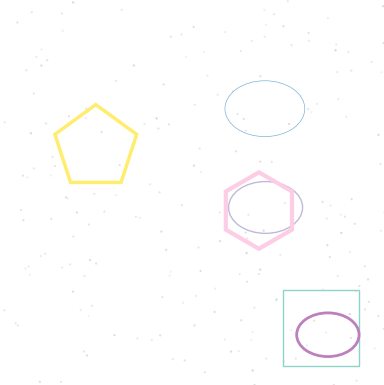[{"shape": "square", "thickness": 1, "radius": 0.49, "center": [0.834, 0.148]}, {"shape": "oval", "thickness": 1, "radius": 0.48, "center": [0.69, 0.461]}, {"shape": "oval", "thickness": 0.5, "radius": 0.52, "center": [0.688, 0.718]}, {"shape": "hexagon", "thickness": 3, "radius": 0.5, "center": [0.672, 0.453]}, {"shape": "oval", "thickness": 2, "radius": 0.41, "center": [0.852, 0.131]}, {"shape": "pentagon", "thickness": 2.5, "radius": 0.56, "center": [0.249, 0.617]}]